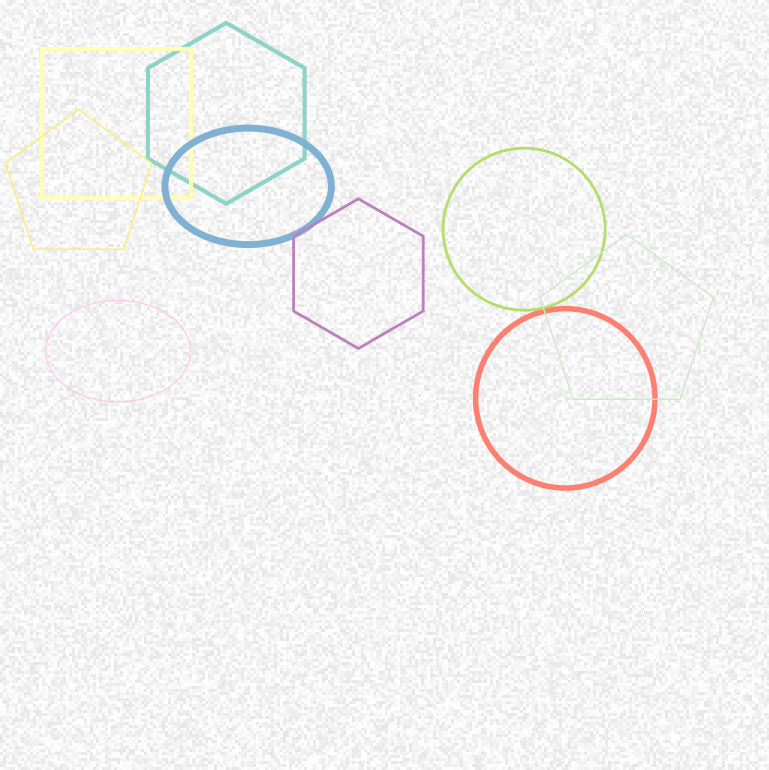[{"shape": "hexagon", "thickness": 1.5, "radius": 0.59, "center": [0.294, 0.853]}, {"shape": "square", "thickness": 1.5, "radius": 0.48, "center": [0.151, 0.84]}, {"shape": "circle", "thickness": 2, "radius": 0.58, "center": [0.734, 0.483]}, {"shape": "oval", "thickness": 2.5, "radius": 0.54, "center": [0.322, 0.758]}, {"shape": "circle", "thickness": 1, "radius": 0.53, "center": [0.681, 0.702]}, {"shape": "oval", "thickness": 0.5, "radius": 0.47, "center": [0.153, 0.544]}, {"shape": "hexagon", "thickness": 1, "radius": 0.49, "center": [0.465, 0.645]}, {"shape": "pentagon", "thickness": 0.5, "radius": 0.59, "center": [0.814, 0.577]}, {"shape": "pentagon", "thickness": 0.5, "radius": 0.5, "center": [0.102, 0.757]}]